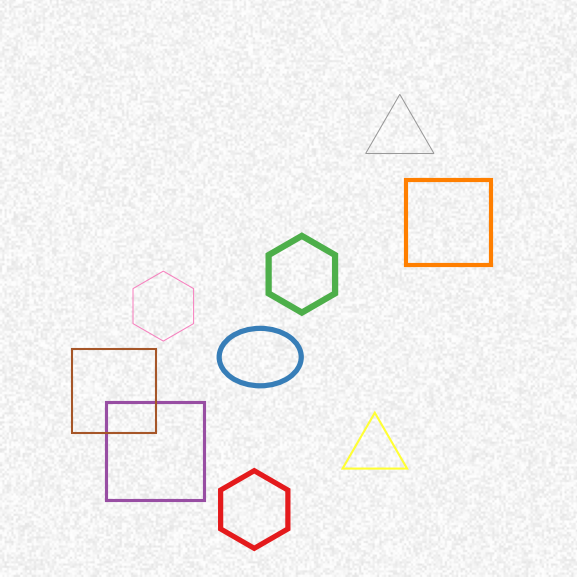[{"shape": "hexagon", "thickness": 2.5, "radius": 0.34, "center": [0.44, 0.117]}, {"shape": "oval", "thickness": 2.5, "radius": 0.36, "center": [0.451, 0.381]}, {"shape": "hexagon", "thickness": 3, "radius": 0.33, "center": [0.523, 0.524]}, {"shape": "square", "thickness": 1.5, "radius": 0.43, "center": [0.268, 0.218]}, {"shape": "square", "thickness": 2, "radius": 0.37, "center": [0.776, 0.614]}, {"shape": "triangle", "thickness": 1, "radius": 0.32, "center": [0.649, 0.22]}, {"shape": "square", "thickness": 1, "radius": 0.36, "center": [0.197, 0.322]}, {"shape": "hexagon", "thickness": 0.5, "radius": 0.3, "center": [0.283, 0.469]}, {"shape": "triangle", "thickness": 0.5, "radius": 0.34, "center": [0.692, 0.767]}]